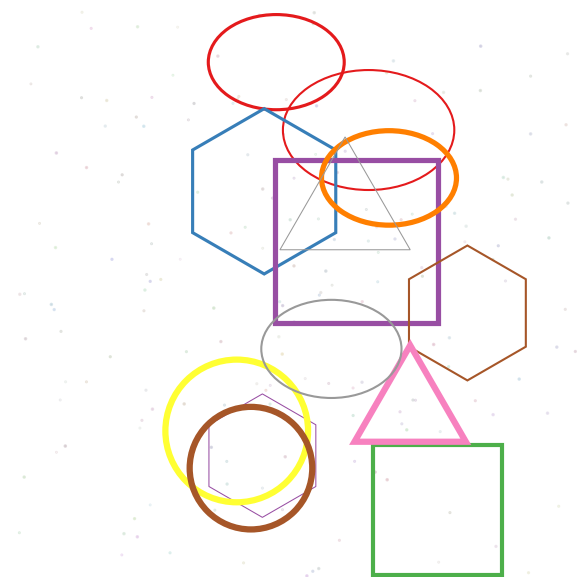[{"shape": "oval", "thickness": 1.5, "radius": 0.59, "center": [0.478, 0.892]}, {"shape": "oval", "thickness": 1, "radius": 0.74, "center": [0.638, 0.774]}, {"shape": "hexagon", "thickness": 1.5, "radius": 0.72, "center": [0.457, 0.668]}, {"shape": "square", "thickness": 2, "radius": 0.56, "center": [0.757, 0.116]}, {"shape": "hexagon", "thickness": 0.5, "radius": 0.53, "center": [0.454, 0.21]}, {"shape": "square", "thickness": 2.5, "radius": 0.71, "center": [0.618, 0.581]}, {"shape": "oval", "thickness": 2.5, "radius": 0.58, "center": [0.674, 0.691]}, {"shape": "circle", "thickness": 3, "radius": 0.62, "center": [0.41, 0.253]}, {"shape": "hexagon", "thickness": 1, "radius": 0.58, "center": [0.809, 0.457]}, {"shape": "circle", "thickness": 3, "radius": 0.53, "center": [0.435, 0.188]}, {"shape": "triangle", "thickness": 3, "radius": 0.56, "center": [0.71, 0.29]}, {"shape": "oval", "thickness": 1, "radius": 0.61, "center": [0.574, 0.395]}, {"shape": "triangle", "thickness": 0.5, "radius": 0.65, "center": [0.598, 0.632]}]